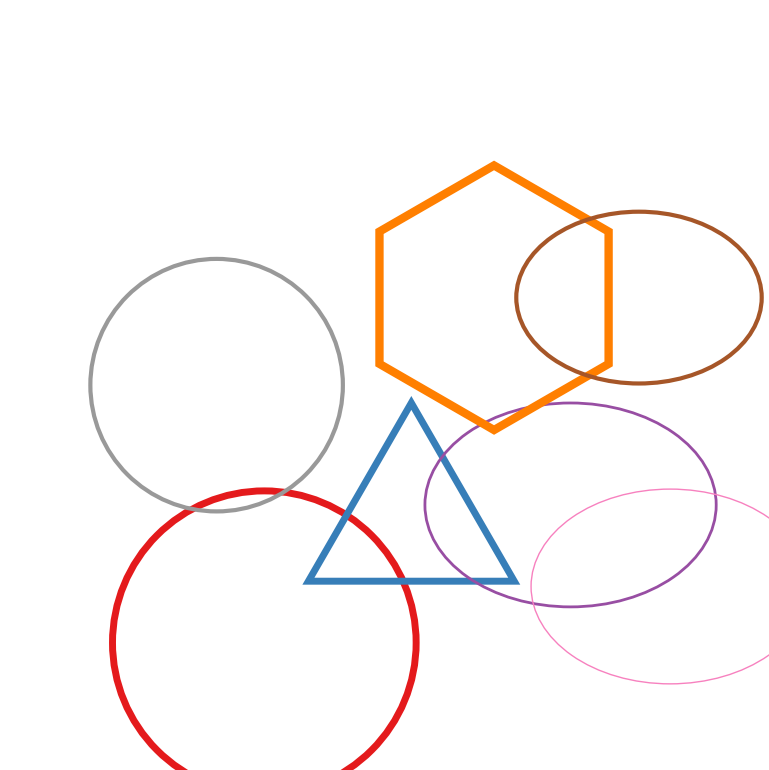[{"shape": "circle", "thickness": 2.5, "radius": 0.99, "center": [0.343, 0.165]}, {"shape": "triangle", "thickness": 2.5, "radius": 0.77, "center": [0.534, 0.322]}, {"shape": "oval", "thickness": 1, "radius": 0.95, "center": [0.741, 0.344]}, {"shape": "hexagon", "thickness": 3, "radius": 0.86, "center": [0.642, 0.613]}, {"shape": "oval", "thickness": 1.5, "radius": 0.8, "center": [0.83, 0.614]}, {"shape": "oval", "thickness": 0.5, "radius": 0.9, "center": [0.87, 0.238]}, {"shape": "circle", "thickness": 1.5, "radius": 0.82, "center": [0.281, 0.5]}]